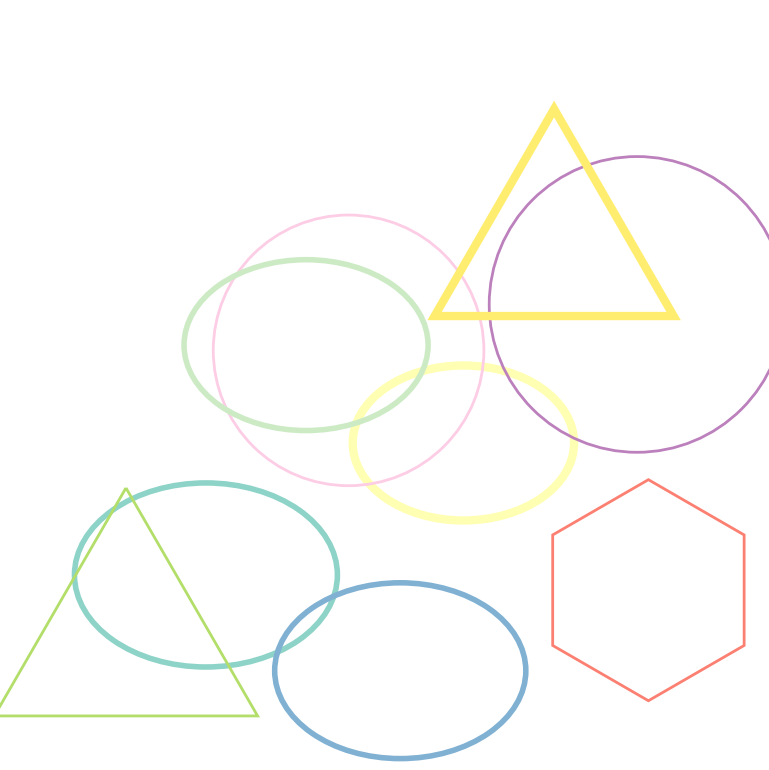[{"shape": "oval", "thickness": 2, "radius": 0.85, "center": [0.267, 0.253]}, {"shape": "oval", "thickness": 3, "radius": 0.72, "center": [0.602, 0.425]}, {"shape": "hexagon", "thickness": 1, "radius": 0.72, "center": [0.842, 0.233]}, {"shape": "oval", "thickness": 2, "radius": 0.82, "center": [0.52, 0.129]}, {"shape": "triangle", "thickness": 1, "radius": 0.99, "center": [0.164, 0.169]}, {"shape": "circle", "thickness": 1, "radius": 0.88, "center": [0.453, 0.545]}, {"shape": "circle", "thickness": 1, "radius": 0.96, "center": [0.827, 0.605]}, {"shape": "oval", "thickness": 2, "radius": 0.79, "center": [0.397, 0.552]}, {"shape": "triangle", "thickness": 3, "radius": 0.9, "center": [0.72, 0.679]}]